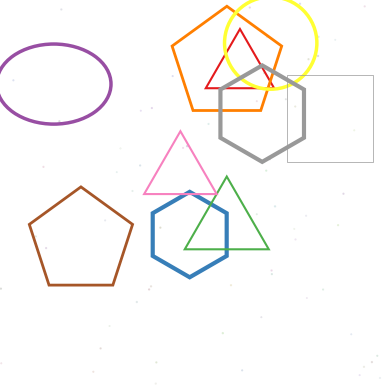[{"shape": "triangle", "thickness": 1.5, "radius": 0.51, "center": [0.623, 0.822]}, {"shape": "hexagon", "thickness": 3, "radius": 0.55, "center": [0.493, 0.391]}, {"shape": "triangle", "thickness": 1.5, "radius": 0.63, "center": [0.589, 0.415]}, {"shape": "oval", "thickness": 2.5, "radius": 0.74, "center": [0.14, 0.782]}, {"shape": "pentagon", "thickness": 2, "radius": 0.75, "center": [0.589, 0.834]}, {"shape": "circle", "thickness": 2.5, "radius": 0.6, "center": [0.703, 0.888]}, {"shape": "pentagon", "thickness": 2, "radius": 0.71, "center": [0.21, 0.374]}, {"shape": "triangle", "thickness": 1.5, "radius": 0.54, "center": [0.469, 0.55]}, {"shape": "hexagon", "thickness": 3, "radius": 0.63, "center": [0.681, 0.705]}, {"shape": "square", "thickness": 0.5, "radius": 0.56, "center": [0.857, 0.693]}]